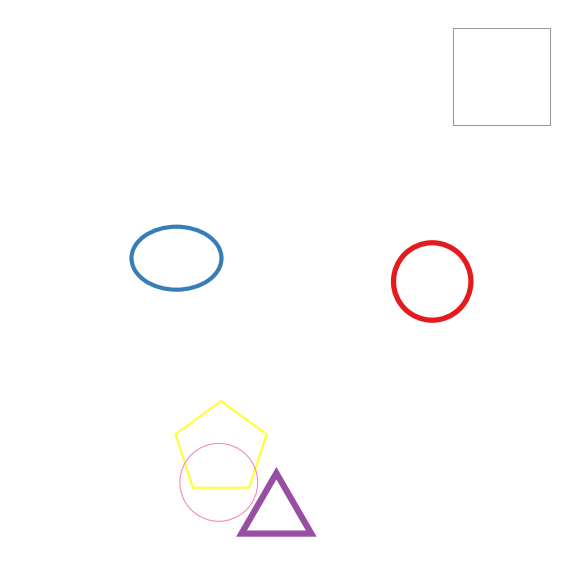[{"shape": "circle", "thickness": 2.5, "radius": 0.34, "center": [0.748, 0.512]}, {"shape": "oval", "thickness": 2, "radius": 0.39, "center": [0.306, 0.552]}, {"shape": "triangle", "thickness": 3, "radius": 0.35, "center": [0.479, 0.11]}, {"shape": "pentagon", "thickness": 1, "radius": 0.41, "center": [0.383, 0.222]}, {"shape": "circle", "thickness": 0.5, "radius": 0.34, "center": [0.379, 0.164]}, {"shape": "square", "thickness": 0.5, "radius": 0.42, "center": [0.869, 0.867]}]